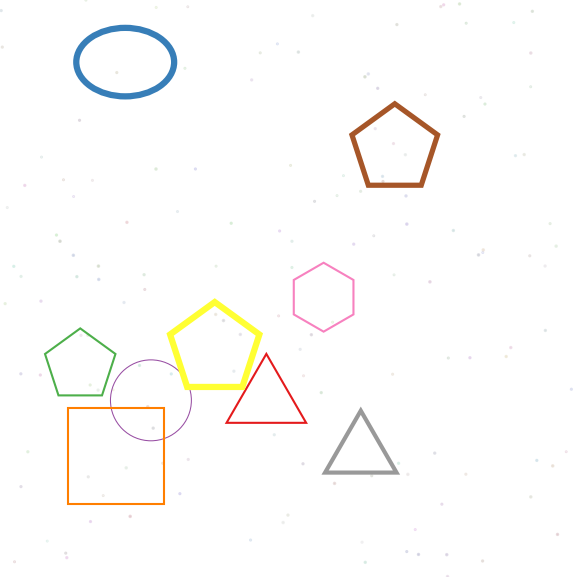[{"shape": "triangle", "thickness": 1, "radius": 0.4, "center": [0.461, 0.307]}, {"shape": "oval", "thickness": 3, "radius": 0.42, "center": [0.217, 0.892]}, {"shape": "pentagon", "thickness": 1, "radius": 0.32, "center": [0.139, 0.366]}, {"shape": "circle", "thickness": 0.5, "radius": 0.35, "center": [0.261, 0.306]}, {"shape": "square", "thickness": 1, "radius": 0.41, "center": [0.201, 0.209]}, {"shape": "pentagon", "thickness": 3, "radius": 0.41, "center": [0.372, 0.395]}, {"shape": "pentagon", "thickness": 2.5, "radius": 0.39, "center": [0.684, 0.741]}, {"shape": "hexagon", "thickness": 1, "radius": 0.3, "center": [0.56, 0.485]}, {"shape": "triangle", "thickness": 2, "radius": 0.36, "center": [0.625, 0.217]}]